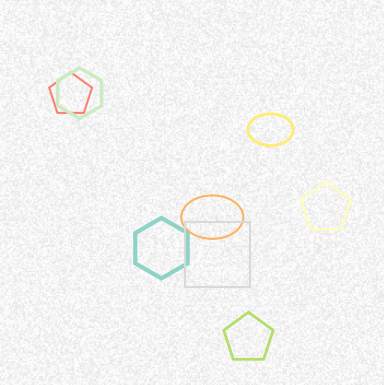[{"shape": "hexagon", "thickness": 3, "radius": 0.39, "center": [0.419, 0.355]}, {"shape": "pentagon", "thickness": 1.5, "radius": 0.34, "center": [0.846, 0.46]}, {"shape": "pentagon", "thickness": 1.5, "radius": 0.29, "center": [0.183, 0.754]}, {"shape": "oval", "thickness": 1.5, "radius": 0.4, "center": [0.551, 0.436]}, {"shape": "pentagon", "thickness": 2, "radius": 0.34, "center": [0.645, 0.121]}, {"shape": "square", "thickness": 1.5, "radius": 0.42, "center": [0.566, 0.339]}, {"shape": "hexagon", "thickness": 2.5, "radius": 0.33, "center": [0.207, 0.758]}, {"shape": "oval", "thickness": 2, "radius": 0.29, "center": [0.703, 0.663]}]